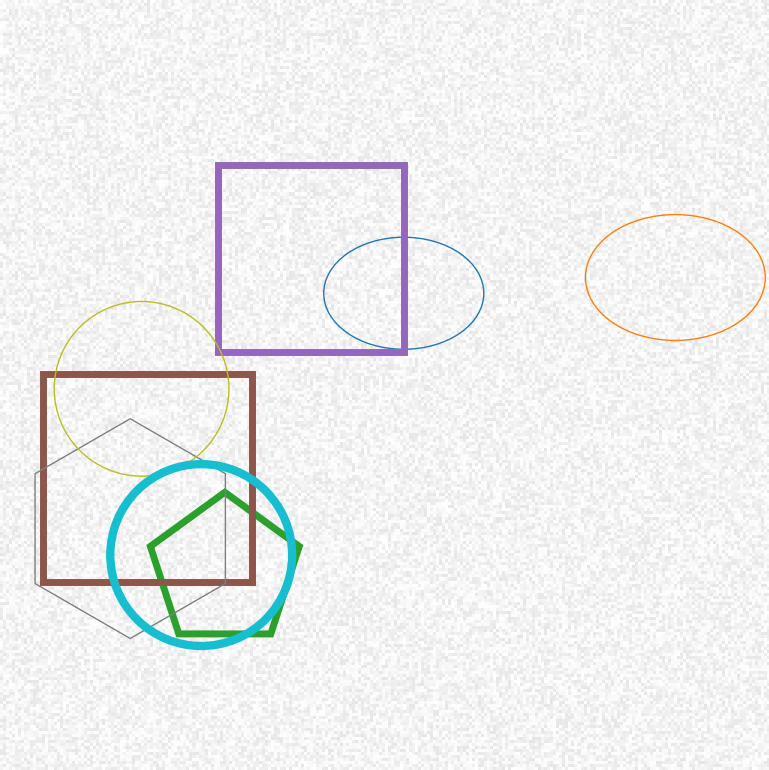[{"shape": "oval", "thickness": 0.5, "radius": 0.52, "center": [0.524, 0.619]}, {"shape": "oval", "thickness": 0.5, "radius": 0.58, "center": [0.877, 0.64]}, {"shape": "pentagon", "thickness": 2.5, "radius": 0.51, "center": [0.292, 0.259]}, {"shape": "square", "thickness": 2.5, "radius": 0.61, "center": [0.404, 0.664]}, {"shape": "square", "thickness": 2.5, "radius": 0.68, "center": [0.192, 0.379]}, {"shape": "hexagon", "thickness": 0.5, "radius": 0.71, "center": [0.169, 0.313]}, {"shape": "circle", "thickness": 0.5, "radius": 0.57, "center": [0.184, 0.495]}, {"shape": "circle", "thickness": 3, "radius": 0.59, "center": [0.261, 0.279]}]